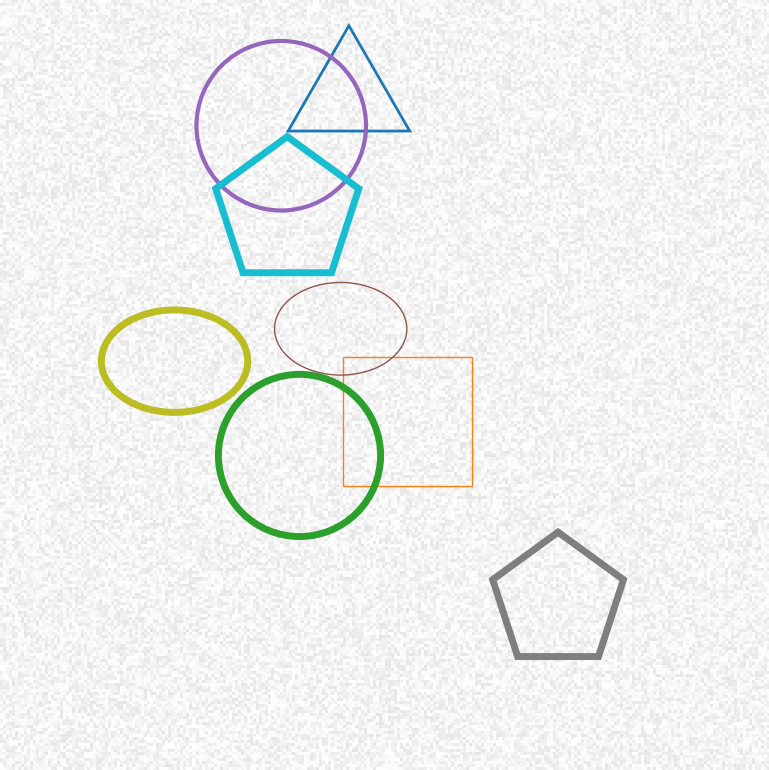[{"shape": "triangle", "thickness": 1, "radius": 0.46, "center": [0.453, 0.875]}, {"shape": "square", "thickness": 0.5, "radius": 0.42, "center": [0.529, 0.452]}, {"shape": "circle", "thickness": 2.5, "radius": 0.53, "center": [0.389, 0.408]}, {"shape": "circle", "thickness": 1.5, "radius": 0.55, "center": [0.365, 0.837]}, {"shape": "oval", "thickness": 0.5, "radius": 0.43, "center": [0.442, 0.573]}, {"shape": "pentagon", "thickness": 2.5, "radius": 0.45, "center": [0.725, 0.22]}, {"shape": "oval", "thickness": 2.5, "radius": 0.48, "center": [0.227, 0.531]}, {"shape": "pentagon", "thickness": 2.5, "radius": 0.49, "center": [0.373, 0.725]}]